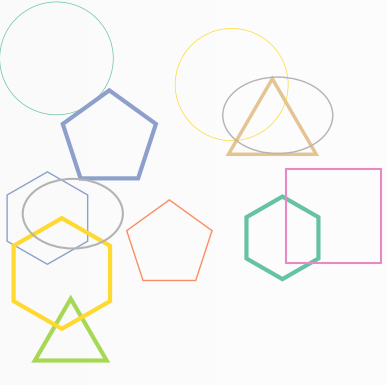[{"shape": "circle", "thickness": 0.5, "radius": 0.73, "center": [0.146, 0.848]}, {"shape": "hexagon", "thickness": 3, "radius": 0.54, "center": [0.729, 0.382]}, {"shape": "pentagon", "thickness": 1, "radius": 0.58, "center": [0.437, 0.365]}, {"shape": "hexagon", "thickness": 1, "radius": 0.6, "center": [0.122, 0.434]}, {"shape": "pentagon", "thickness": 3, "radius": 0.63, "center": [0.282, 0.639]}, {"shape": "square", "thickness": 1.5, "radius": 0.61, "center": [0.861, 0.439]}, {"shape": "triangle", "thickness": 3, "radius": 0.53, "center": [0.183, 0.117]}, {"shape": "hexagon", "thickness": 3, "radius": 0.72, "center": [0.16, 0.29]}, {"shape": "circle", "thickness": 0.5, "radius": 0.73, "center": [0.598, 0.78]}, {"shape": "triangle", "thickness": 2.5, "radius": 0.65, "center": [0.703, 0.665]}, {"shape": "oval", "thickness": 1.5, "radius": 0.65, "center": [0.188, 0.445]}, {"shape": "oval", "thickness": 1, "radius": 0.71, "center": [0.717, 0.7]}]